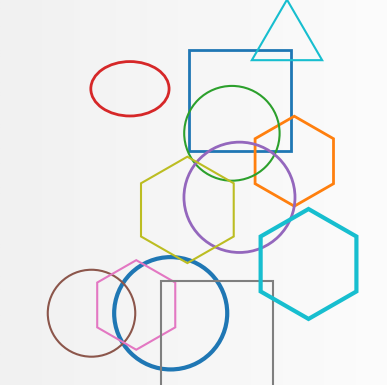[{"shape": "circle", "thickness": 3, "radius": 0.73, "center": [0.441, 0.186]}, {"shape": "square", "thickness": 2, "radius": 0.66, "center": [0.62, 0.739]}, {"shape": "hexagon", "thickness": 2, "radius": 0.58, "center": [0.759, 0.581]}, {"shape": "circle", "thickness": 1.5, "radius": 0.62, "center": [0.598, 0.654]}, {"shape": "oval", "thickness": 2, "radius": 0.5, "center": [0.335, 0.769]}, {"shape": "circle", "thickness": 2, "radius": 0.72, "center": [0.618, 0.488]}, {"shape": "circle", "thickness": 1.5, "radius": 0.56, "center": [0.236, 0.186]}, {"shape": "hexagon", "thickness": 1.5, "radius": 0.58, "center": [0.352, 0.208]}, {"shape": "square", "thickness": 1.5, "radius": 0.73, "center": [0.559, 0.124]}, {"shape": "hexagon", "thickness": 1.5, "radius": 0.69, "center": [0.484, 0.455]}, {"shape": "hexagon", "thickness": 3, "radius": 0.71, "center": [0.796, 0.314]}, {"shape": "triangle", "thickness": 1.5, "radius": 0.52, "center": [0.741, 0.896]}]